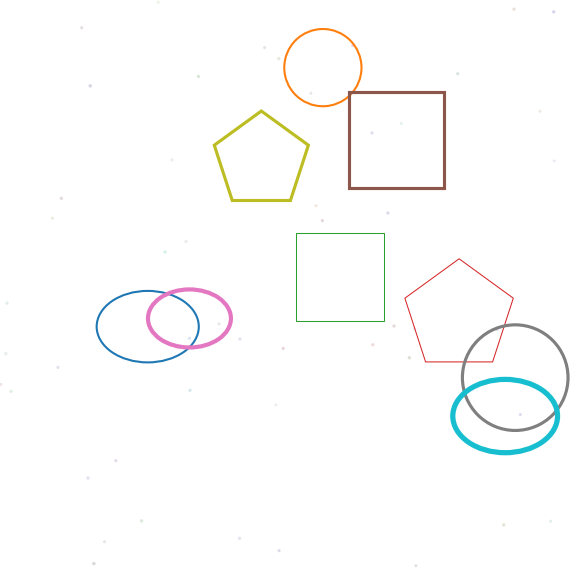[{"shape": "oval", "thickness": 1, "radius": 0.44, "center": [0.256, 0.434]}, {"shape": "circle", "thickness": 1, "radius": 0.33, "center": [0.559, 0.882]}, {"shape": "square", "thickness": 0.5, "radius": 0.38, "center": [0.588, 0.519]}, {"shape": "pentagon", "thickness": 0.5, "radius": 0.49, "center": [0.795, 0.452]}, {"shape": "square", "thickness": 1.5, "radius": 0.41, "center": [0.687, 0.757]}, {"shape": "oval", "thickness": 2, "radius": 0.36, "center": [0.328, 0.448]}, {"shape": "circle", "thickness": 1.5, "radius": 0.46, "center": [0.892, 0.345]}, {"shape": "pentagon", "thickness": 1.5, "radius": 0.43, "center": [0.453, 0.721]}, {"shape": "oval", "thickness": 2.5, "radius": 0.45, "center": [0.875, 0.279]}]